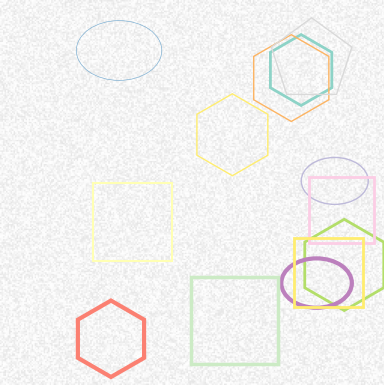[{"shape": "hexagon", "thickness": 2, "radius": 0.46, "center": [0.782, 0.818]}, {"shape": "square", "thickness": 1.5, "radius": 0.51, "center": [0.343, 0.423]}, {"shape": "oval", "thickness": 1, "radius": 0.44, "center": [0.869, 0.53]}, {"shape": "hexagon", "thickness": 3, "radius": 0.5, "center": [0.288, 0.12]}, {"shape": "oval", "thickness": 0.5, "radius": 0.55, "center": [0.309, 0.869]}, {"shape": "hexagon", "thickness": 1, "radius": 0.56, "center": [0.757, 0.797]}, {"shape": "hexagon", "thickness": 2, "radius": 0.59, "center": [0.894, 0.312]}, {"shape": "square", "thickness": 2, "radius": 0.42, "center": [0.887, 0.455]}, {"shape": "pentagon", "thickness": 1, "radius": 0.55, "center": [0.809, 0.844]}, {"shape": "oval", "thickness": 3, "radius": 0.46, "center": [0.822, 0.265]}, {"shape": "square", "thickness": 2.5, "radius": 0.56, "center": [0.609, 0.168]}, {"shape": "hexagon", "thickness": 1, "radius": 0.53, "center": [0.604, 0.65]}, {"shape": "square", "thickness": 2, "radius": 0.45, "center": [0.854, 0.293]}]